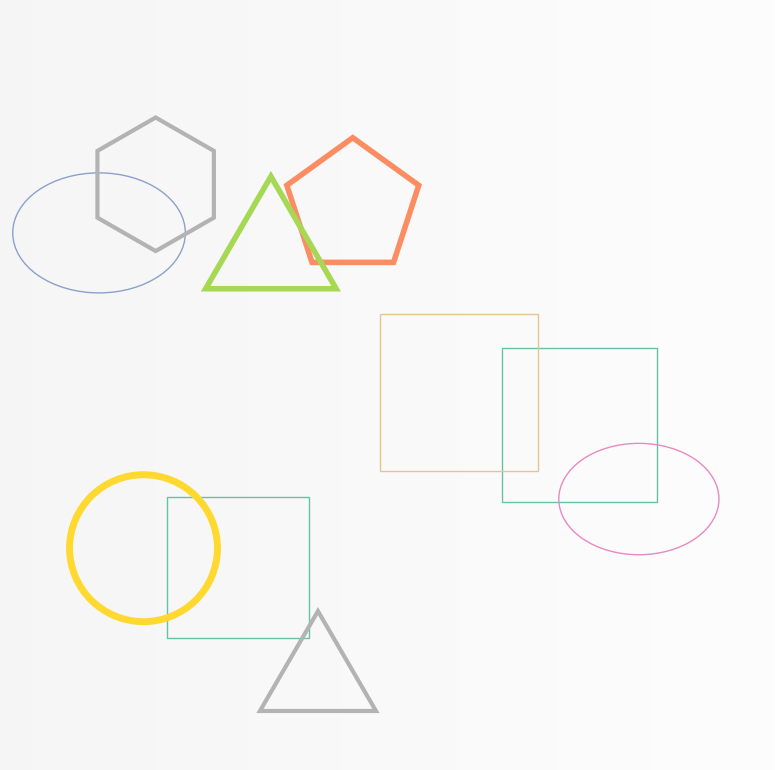[{"shape": "square", "thickness": 0.5, "radius": 0.5, "center": [0.748, 0.448]}, {"shape": "square", "thickness": 0.5, "radius": 0.46, "center": [0.307, 0.263]}, {"shape": "pentagon", "thickness": 2, "radius": 0.45, "center": [0.455, 0.732]}, {"shape": "oval", "thickness": 0.5, "radius": 0.56, "center": [0.128, 0.698]}, {"shape": "oval", "thickness": 0.5, "radius": 0.52, "center": [0.824, 0.352]}, {"shape": "triangle", "thickness": 2, "radius": 0.49, "center": [0.35, 0.674]}, {"shape": "circle", "thickness": 2.5, "radius": 0.48, "center": [0.185, 0.288]}, {"shape": "square", "thickness": 0.5, "radius": 0.51, "center": [0.592, 0.49]}, {"shape": "triangle", "thickness": 1.5, "radius": 0.43, "center": [0.41, 0.12]}, {"shape": "hexagon", "thickness": 1.5, "radius": 0.43, "center": [0.201, 0.761]}]